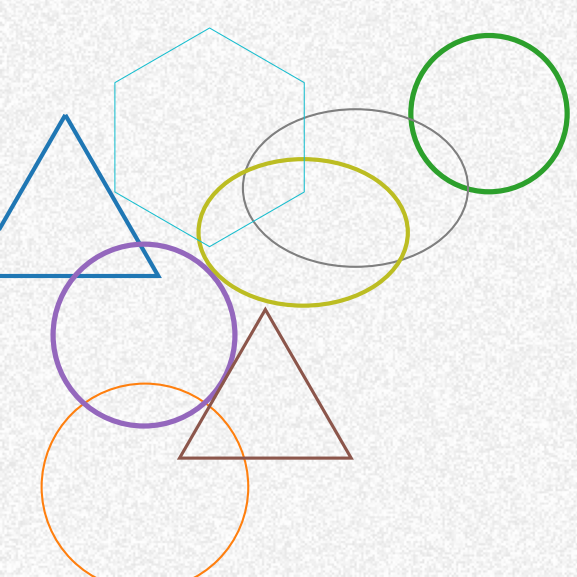[{"shape": "triangle", "thickness": 2, "radius": 0.93, "center": [0.113, 0.614]}, {"shape": "circle", "thickness": 1, "radius": 0.89, "center": [0.251, 0.156]}, {"shape": "circle", "thickness": 2.5, "radius": 0.68, "center": [0.847, 0.802]}, {"shape": "circle", "thickness": 2.5, "radius": 0.79, "center": [0.249, 0.419]}, {"shape": "triangle", "thickness": 1.5, "radius": 0.86, "center": [0.459, 0.292]}, {"shape": "oval", "thickness": 1, "radius": 0.97, "center": [0.616, 0.674]}, {"shape": "oval", "thickness": 2, "radius": 0.91, "center": [0.525, 0.597]}, {"shape": "hexagon", "thickness": 0.5, "radius": 0.95, "center": [0.363, 0.761]}]